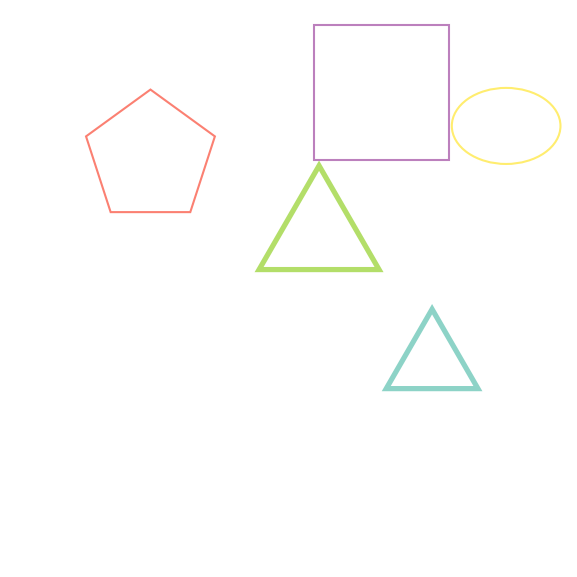[{"shape": "triangle", "thickness": 2.5, "radius": 0.46, "center": [0.748, 0.372]}, {"shape": "pentagon", "thickness": 1, "radius": 0.59, "center": [0.261, 0.727]}, {"shape": "triangle", "thickness": 2.5, "radius": 0.6, "center": [0.552, 0.592]}, {"shape": "square", "thickness": 1, "radius": 0.58, "center": [0.661, 0.839]}, {"shape": "oval", "thickness": 1, "radius": 0.47, "center": [0.876, 0.781]}]